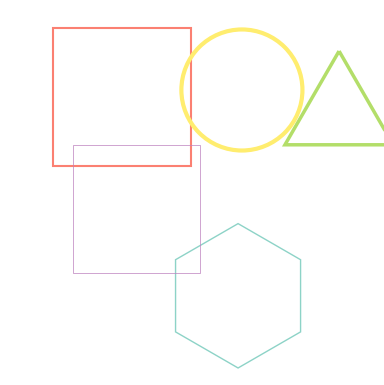[{"shape": "hexagon", "thickness": 1, "radius": 0.94, "center": [0.618, 0.232]}, {"shape": "square", "thickness": 1.5, "radius": 0.9, "center": [0.318, 0.748]}, {"shape": "triangle", "thickness": 2.5, "radius": 0.81, "center": [0.881, 0.705]}, {"shape": "square", "thickness": 0.5, "radius": 0.83, "center": [0.355, 0.457]}, {"shape": "circle", "thickness": 3, "radius": 0.79, "center": [0.628, 0.766]}]